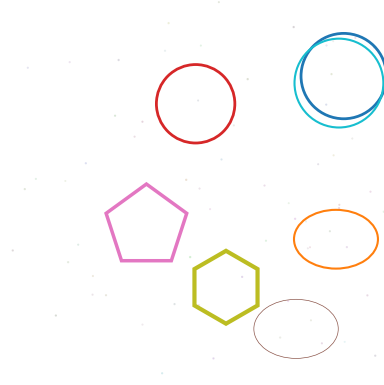[{"shape": "circle", "thickness": 2, "radius": 0.55, "center": [0.893, 0.802]}, {"shape": "oval", "thickness": 1.5, "radius": 0.55, "center": [0.873, 0.379]}, {"shape": "circle", "thickness": 2, "radius": 0.51, "center": [0.508, 0.73]}, {"shape": "oval", "thickness": 0.5, "radius": 0.55, "center": [0.769, 0.146]}, {"shape": "pentagon", "thickness": 2.5, "radius": 0.55, "center": [0.38, 0.412]}, {"shape": "hexagon", "thickness": 3, "radius": 0.47, "center": [0.587, 0.254]}, {"shape": "circle", "thickness": 1.5, "radius": 0.58, "center": [0.88, 0.784]}]